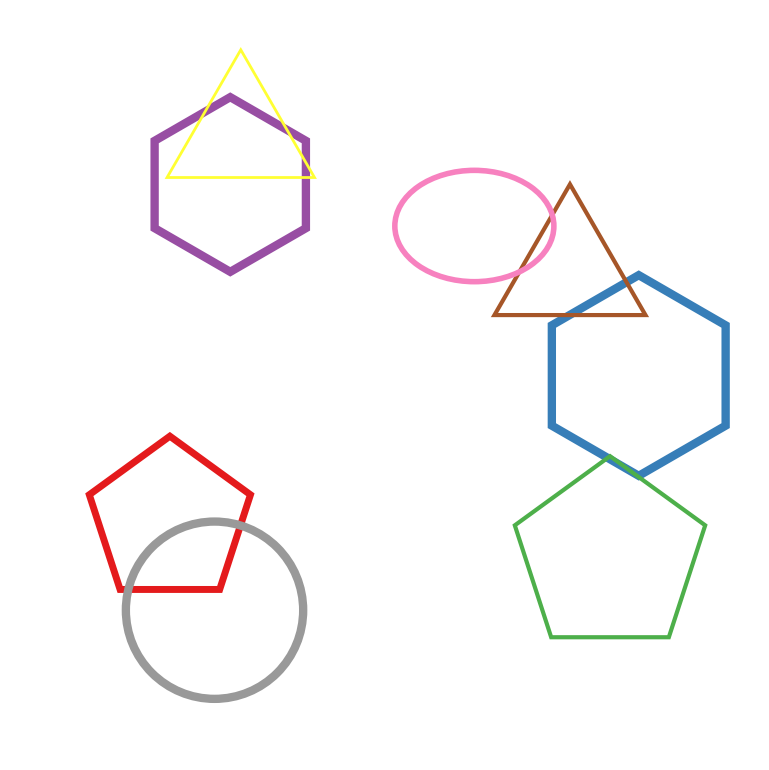[{"shape": "pentagon", "thickness": 2.5, "radius": 0.55, "center": [0.221, 0.323]}, {"shape": "hexagon", "thickness": 3, "radius": 0.65, "center": [0.83, 0.512]}, {"shape": "pentagon", "thickness": 1.5, "radius": 0.65, "center": [0.792, 0.278]}, {"shape": "hexagon", "thickness": 3, "radius": 0.57, "center": [0.299, 0.76]}, {"shape": "triangle", "thickness": 1, "radius": 0.55, "center": [0.313, 0.825]}, {"shape": "triangle", "thickness": 1.5, "radius": 0.57, "center": [0.74, 0.647]}, {"shape": "oval", "thickness": 2, "radius": 0.52, "center": [0.616, 0.706]}, {"shape": "circle", "thickness": 3, "radius": 0.58, "center": [0.279, 0.208]}]